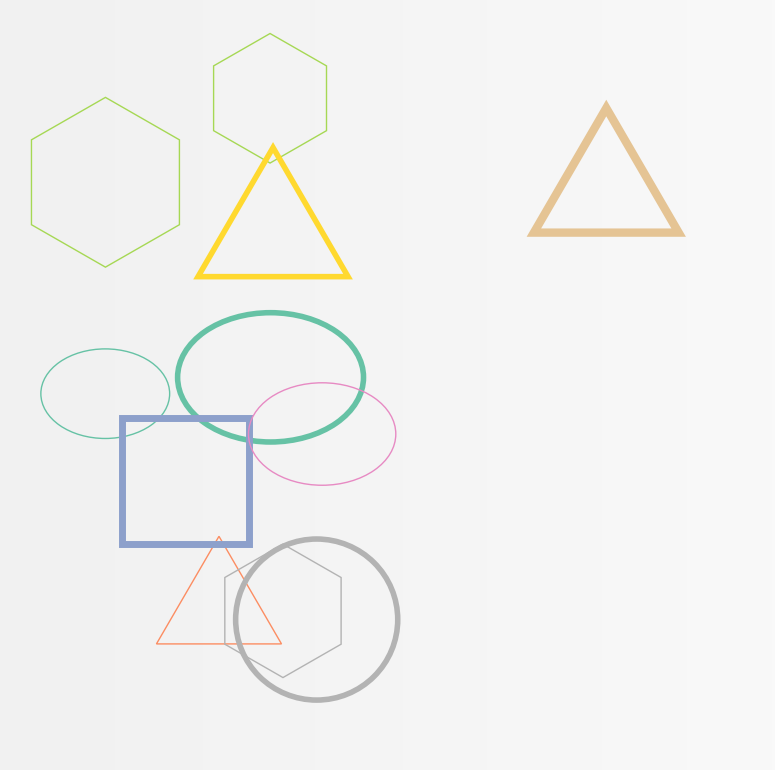[{"shape": "oval", "thickness": 2, "radius": 0.6, "center": [0.349, 0.51]}, {"shape": "oval", "thickness": 0.5, "radius": 0.42, "center": [0.136, 0.489]}, {"shape": "triangle", "thickness": 0.5, "radius": 0.47, "center": [0.283, 0.21]}, {"shape": "square", "thickness": 2.5, "radius": 0.41, "center": [0.24, 0.376]}, {"shape": "oval", "thickness": 0.5, "radius": 0.48, "center": [0.416, 0.436]}, {"shape": "hexagon", "thickness": 0.5, "radius": 0.55, "center": [0.136, 0.763]}, {"shape": "hexagon", "thickness": 0.5, "radius": 0.42, "center": [0.348, 0.872]}, {"shape": "triangle", "thickness": 2, "radius": 0.56, "center": [0.352, 0.697]}, {"shape": "triangle", "thickness": 3, "radius": 0.54, "center": [0.782, 0.752]}, {"shape": "circle", "thickness": 2, "radius": 0.52, "center": [0.409, 0.195]}, {"shape": "hexagon", "thickness": 0.5, "radius": 0.43, "center": [0.365, 0.207]}]